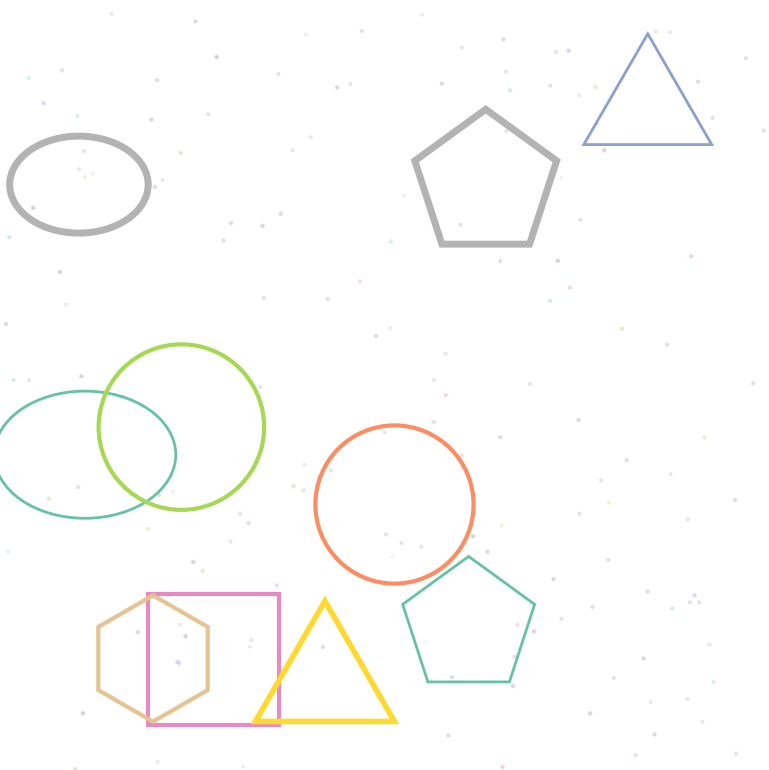[{"shape": "pentagon", "thickness": 1, "radius": 0.45, "center": [0.609, 0.187]}, {"shape": "oval", "thickness": 1, "radius": 0.59, "center": [0.11, 0.409]}, {"shape": "circle", "thickness": 1.5, "radius": 0.51, "center": [0.512, 0.345]}, {"shape": "triangle", "thickness": 1, "radius": 0.48, "center": [0.841, 0.86]}, {"shape": "square", "thickness": 1.5, "radius": 0.42, "center": [0.277, 0.144]}, {"shape": "circle", "thickness": 1.5, "radius": 0.54, "center": [0.236, 0.445]}, {"shape": "triangle", "thickness": 2, "radius": 0.52, "center": [0.422, 0.115]}, {"shape": "hexagon", "thickness": 1.5, "radius": 0.41, "center": [0.199, 0.145]}, {"shape": "oval", "thickness": 2.5, "radius": 0.45, "center": [0.102, 0.76]}, {"shape": "pentagon", "thickness": 2.5, "radius": 0.48, "center": [0.631, 0.761]}]